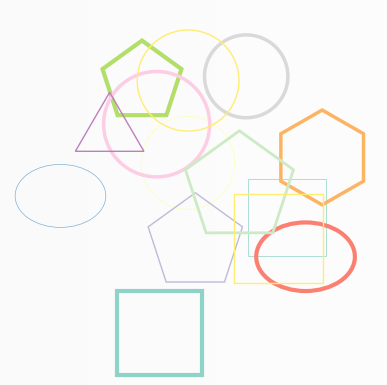[{"shape": "square", "thickness": 3, "radius": 0.55, "center": [0.411, 0.136]}, {"shape": "square", "thickness": 0.5, "radius": 0.5, "center": [0.74, 0.435]}, {"shape": "circle", "thickness": 0.5, "radius": 0.6, "center": [0.485, 0.577]}, {"shape": "pentagon", "thickness": 1, "radius": 0.64, "center": [0.504, 0.371]}, {"shape": "oval", "thickness": 3, "radius": 0.64, "center": [0.789, 0.333]}, {"shape": "oval", "thickness": 0.5, "radius": 0.58, "center": [0.156, 0.491]}, {"shape": "hexagon", "thickness": 2.5, "radius": 0.62, "center": [0.831, 0.591]}, {"shape": "pentagon", "thickness": 3, "radius": 0.54, "center": [0.366, 0.788]}, {"shape": "circle", "thickness": 2.5, "radius": 0.68, "center": [0.404, 0.677]}, {"shape": "circle", "thickness": 2.5, "radius": 0.54, "center": [0.635, 0.802]}, {"shape": "triangle", "thickness": 1, "radius": 0.51, "center": [0.283, 0.658]}, {"shape": "pentagon", "thickness": 2, "radius": 0.73, "center": [0.618, 0.514]}, {"shape": "square", "thickness": 1, "radius": 0.58, "center": [0.718, 0.381]}, {"shape": "circle", "thickness": 1, "radius": 0.66, "center": [0.485, 0.791]}]